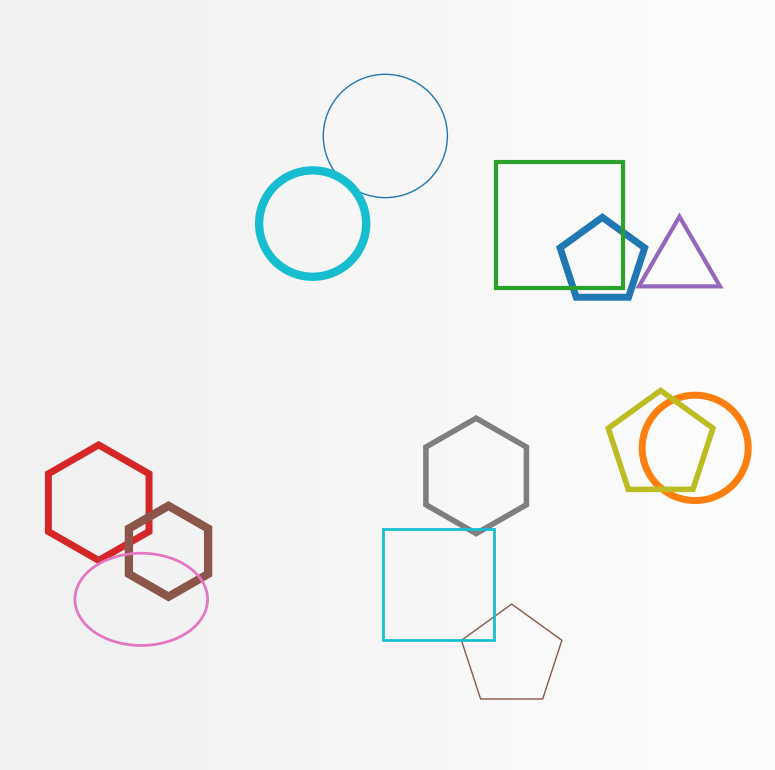[{"shape": "circle", "thickness": 0.5, "radius": 0.4, "center": [0.497, 0.823]}, {"shape": "pentagon", "thickness": 2.5, "radius": 0.29, "center": [0.777, 0.66]}, {"shape": "circle", "thickness": 2.5, "radius": 0.34, "center": [0.897, 0.418]}, {"shape": "square", "thickness": 1.5, "radius": 0.41, "center": [0.722, 0.708]}, {"shape": "hexagon", "thickness": 2.5, "radius": 0.37, "center": [0.127, 0.347]}, {"shape": "triangle", "thickness": 1.5, "radius": 0.3, "center": [0.877, 0.658]}, {"shape": "hexagon", "thickness": 3, "radius": 0.3, "center": [0.217, 0.284]}, {"shape": "pentagon", "thickness": 0.5, "radius": 0.34, "center": [0.66, 0.147]}, {"shape": "oval", "thickness": 1, "radius": 0.43, "center": [0.182, 0.222]}, {"shape": "hexagon", "thickness": 2, "radius": 0.37, "center": [0.614, 0.382]}, {"shape": "pentagon", "thickness": 2, "radius": 0.36, "center": [0.852, 0.422]}, {"shape": "square", "thickness": 1, "radius": 0.36, "center": [0.566, 0.241]}, {"shape": "circle", "thickness": 3, "radius": 0.35, "center": [0.403, 0.71]}]